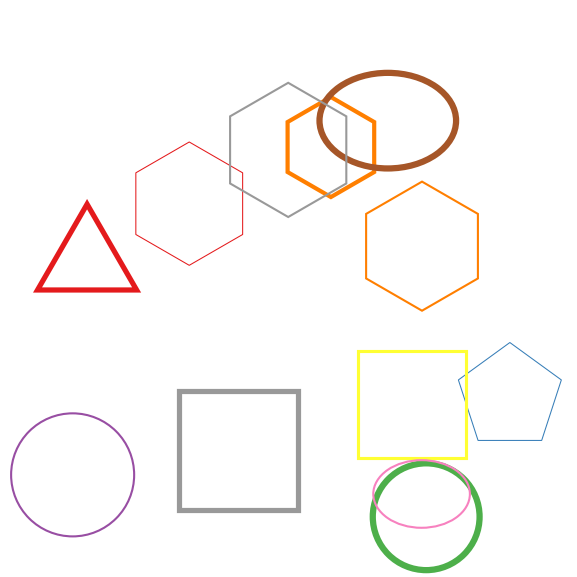[{"shape": "hexagon", "thickness": 0.5, "radius": 0.53, "center": [0.328, 0.646]}, {"shape": "triangle", "thickness": 2.5, "radius": 0.5, "center": [0.151, 0.547]}, {"shape": "pentagon", "thickness": 0.5, "radius": 0.47, "center": [0.883, 0.312]}, {"shape": "circle", "thickness": 3, "radius": 0.46, "center": [0.738, 0.104]}, {"shape": "circle", "thickness": 1, "radius": 0.53, "center": [0.126, 0.177]}, {"shape": "hexagon", "thickness": 2, "radius": 0.43, "center": [0.573, 0.745]}, {"shape": "hexagon", "thickness": 1, "radius": 0.56, "center": [0.731, 0.573]}, {"shape": "square", "thickness": 1.5, "radius": 0.47, "center": [0.714, 0.299]}, {"shape": "oval", "thickness": 3, "radius": 0.59, "center": [0.671, 0.79]}, {"shape": "oval", "thickness": 1, "radius": 0.42, "center": [0.73, 0.144]}, {"shape": "square", "thickness": 2.5, "radius": 0.52, "center": [0.413, 0.219]}, {"shape": "hexagon", "thickness": 1, "radius": 0.58, "center": [0.499, 0.74]}]